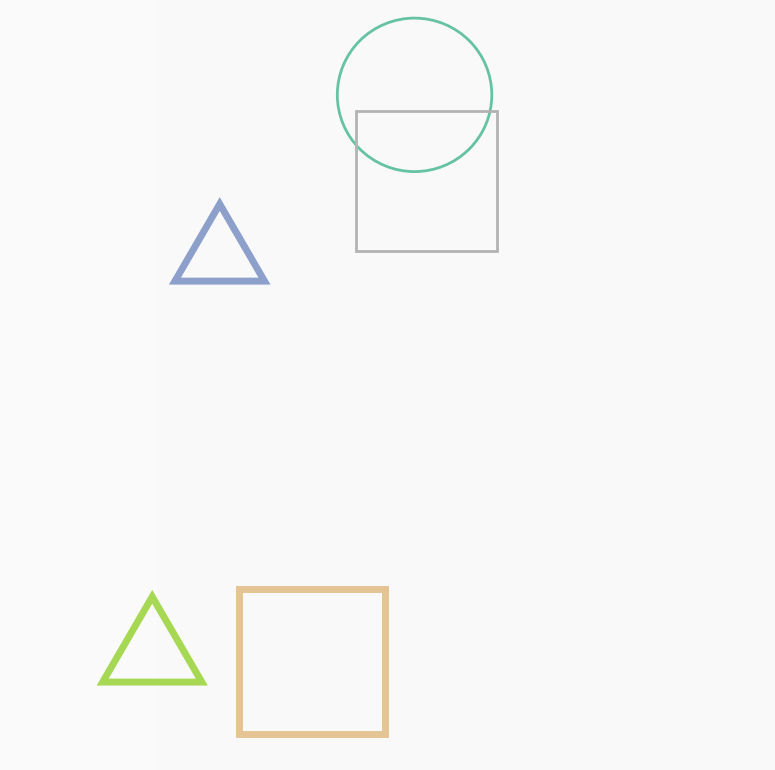[{"shape": "circle", "thickness": 1, "radius": 0.5, "center": [0.535, 0.877]}, {"shape": "triangle", "thickness": 2.5, "radius": 0.33, "center": [0.284, 0.668]}, {"shape": "triangle", "thickness": 2.5, "radius": 0.37, "center": [0.196, 0.151]}, {"shape": "square", "thickness": 2.5, "radius": 0.47, "center": [0.402, 0.14]}, {"shape": "square", "thickness": 1, "radius": 0.46, "center": [0.551, 0.765]}]